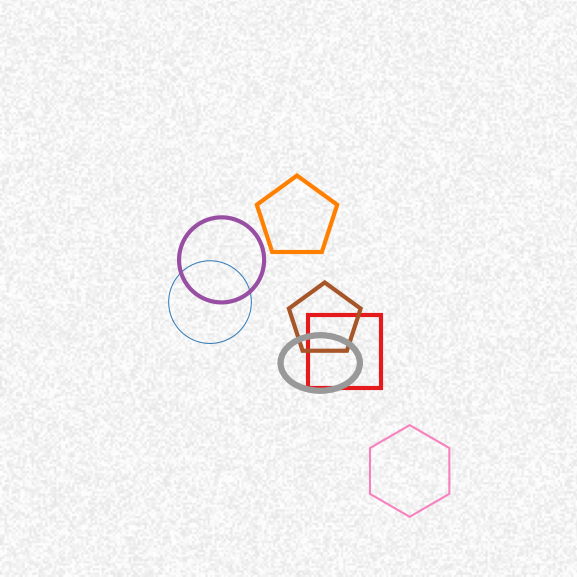[{"shape": "square", "thickness": 2, "radius": 0.32, "center": [0.597, 0.391]}, {"shape": "circle", "thickness": 0.5, "radius": 0.36, "center": [0.364, 0.476]}, {"shape": "circle", "thickness": 2, "radius": 0.37, "center": [0.384, 0.549]}, {"shape": "pentagon", "thickness": 2, "radius": 0.37, "center": [0.514, 0.622]}, {"shape": "pentagon", "thickness": 2, "radius": 0.33, "center": [0.562, 0.445]}, {"shape": "hexagon", "thickness": 1, "radius": 0.4, "center": [0.709, 0.184]}, {"shape": "oval", "thickness": 3, "radius": 0.34, "center": [0.554, 0.371]}]